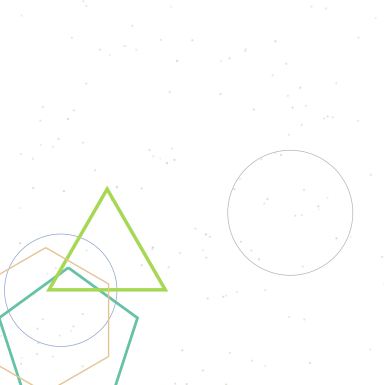[{"shape": "pentagon", "thickness": 2, "radius": 0.94, "center": [0.177, 0.116]}, {"shape": "circle", "thickness": 0.5, "radius": 0.73, "center": [0.158, 0.246]}, {"shape": "triangle", "thickness": 2.5, "radius": 0.87, "center": [0.278, 0.334]}, {"shape": "hexagon", "thickness": 1, "radius": 0.94, "center": [0.119, 0.168]}, {"shape": "circle", "thickness": 0.5, "radius": 0.81, "center": [0.754, 0.447]}]